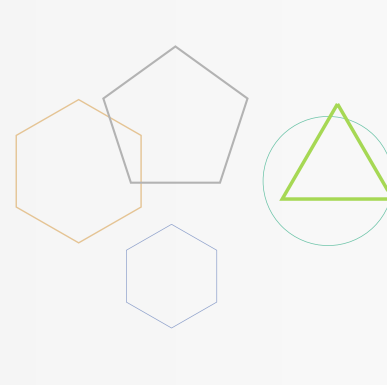[{"shape": "circle", "thickness": 0.5, "radius": 0.84, "center": [0.847, 0.53]}, {"shape": "hexagon", "thickness": 0.5, "radius": 0.67, "center": [0.443, 0.283]}, {"shape": "triangle", "thickness": 2.5, "radius": 0.82, "center": [0.871, 0.565]}, {"shape": "hexagon", "thickness": 1, "radius": 0.93, "center": [0.203, 0.555]}, {"shape": "pentagon", "thickness": 1.5, "radius": 0.98, "center": [0.453, 0.684]}]